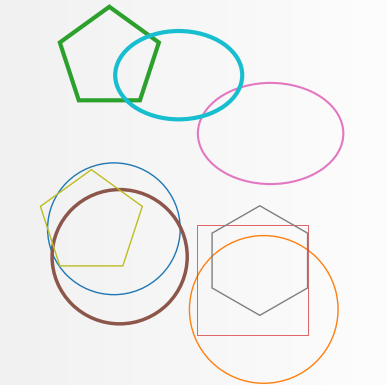[{"shape": "circle", "thickness": 1, "radius": 0.86, "center": [0.294, 0.406]}, {"shape": "circle", "thickness": 1, "radius": 0.96, "center": [0.681, 0.196]}, {"shape": "pentagon", "thickness": 3, "radius": 0.67, "center": [0.282, 0.848]}, {"shape": "square", "thickness": 0.5, "radius": 0.72, "center": [0.653, 0.272]}, {"shape": "circle", "thickness": 2.5, "radius": 0.87, "center": [0.309, 0.333]}, {"shape": "oval", "thickness": 1.5, "radius": 0.94, "center": [0.698, 0.653]}, {"shape": "hexagon", "thickness": 1, "radius": 0.71, "center": [0.67, 0.323]}, {"shape": "pentagon", "thickness": 1, "radius": 0.69, "center": [0.236, 0.421]}, {"shape": "oval", "thickness": 3, "radius": 0.82, "center": [0.461, 0.805]}]